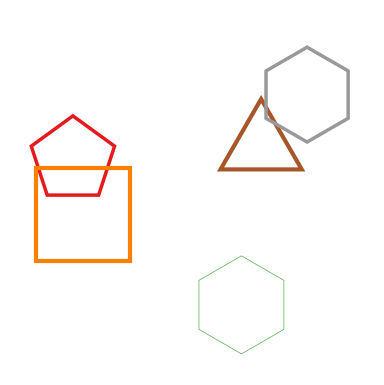[{"shape": "pentagon", "thickness": 2.5, "radius": 0.57, "center": [0.189, 0.585]}, {"shape": "hexagon", "thickness": 0.5, "radius": 0.64, "center": [0.627, 0.208]}, {"shape": "square", "thickness": 3, "radius": 0.61, "center": [0.216, 0.443]}, {"shape": "triangle", "thickness": 3, "radius": 0.61, "center": [0.678, 0.621]}, {"shape": "hexagon", "thickness": 2.5, "radius": 0.62, "center": [0.798, 0.754]}]